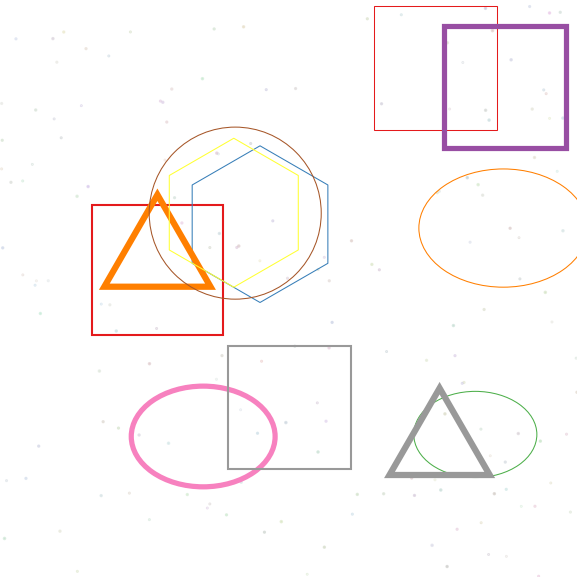[{"shape": "square", "thickness": 0.5, "radius": 0.53, "center": [0.754, 0.881]}, {"shape": "square", "thickness": 1, "radius": 0.56, "center": [0.273, 0.532]}, {"shape": "hexagon", "thickness": 0.5, "radius": 0.68, "center": [0.45, 0.611]}, {"shape": "oval", "thickness": 0.5, "radius": 0.53, "center": [0.823, 0.247]}, {"shape": "square", "thickness": 2.5, "radius": 0.53, "center": [0.875, 0.848]}, {"shape": "triangle", "thickness": 3, "radius": 0.53, "center": [0.273, 0.556]}, {"shape": "oval", "thickness": 0.5, "radius": 0.73, "center": [0.872, 0.604]}, {"shape": "hexagon", "thickness": 0.5, "radius": 0.64, "center": [0.405, 0.631]}, {"shape": "circle", "thickness": 0.5, "radius": 0.74, "center": [0.407, 0.63]}, {"shape": "oval", "thickness": 2.5, "radius": 0.62, "center": [0.352, 0.243]}, {"shape": "square", "thickness": 1, "radius": 0.53, "center": [0.501, 0.293]}, {"shape": "triangle", "thickness": 3, "radius": 0.5, "center": [0.761, 0.227]}]